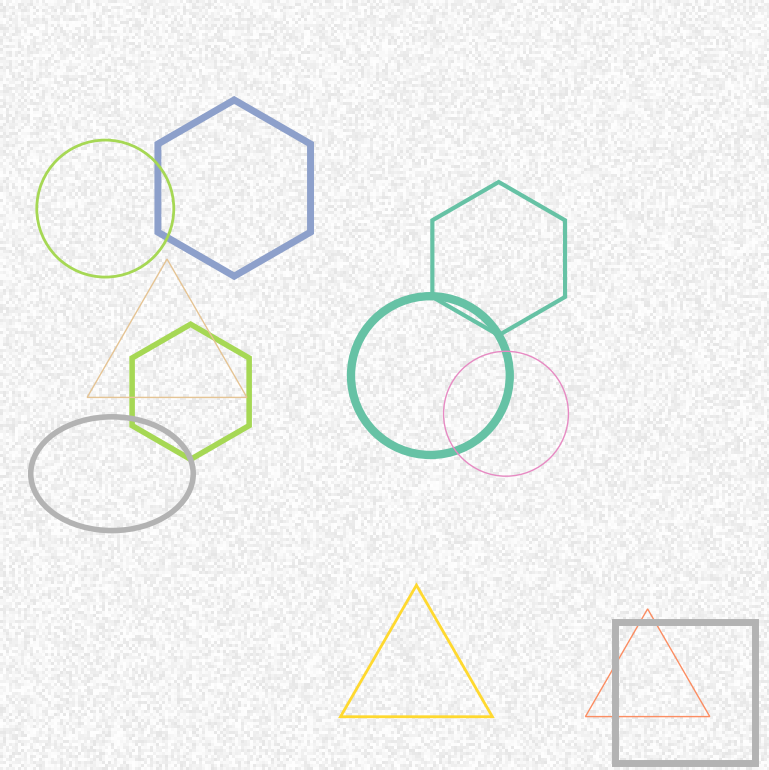[{"shape": "circle", "thickness": 3, "radius": 0.52, "center": [0.559, 0.512]}, {"shape": "hexagon", "thickness": 1.5, "radius": 0.5, "center": [0.648, 0.664]}, {"shape": "triangle", "thickness": 0.5, "radius": 0.47, "center": [0.841, 0.116]}, {"shape": "hexagon", "thickness": 2.5, "radius": 0.57, "center": [0.304, 0.756]}, {"shape": "circle", "thickness": 0.5, "radius": 0.41, "center": [0.657, 0.463]}, {"shape": "hexagon", "thickness": 2, "radius": 0.44, "center": [0.248, 0.491]}, {"shape": "circle", "thickness": 1, "radius": 0.44, "center": [0.137, 0.729]}, {"shape": "triangle", "thickness": 1, "radius": 0.57, "center": [0.541, 0.126]}, {"shape": "triangle", "thickness": 0.5, "radius": 0.6, "center": [0.217, 0.544]}, {"shape": "oval", "thickness": 2, "radius": 0.53, "center": [0.145, 0.385]}, {"shape": "square", "thickness": 2.5, "radius": 0.46, "center": [0.889, 0.1]}]